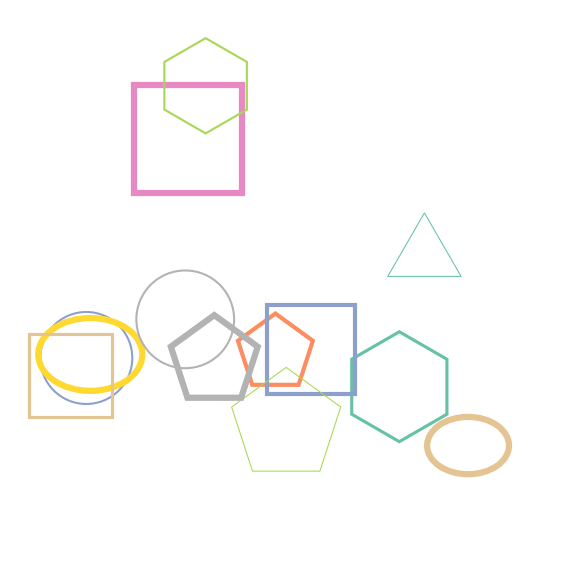[{"shape": "triangle", "thickness": 0.5, "radius": 0.37, "center": [0.735, 0.557]}, {"shape": "hexagon", "thickness": 1.5, "radius": 0.48, "center": [0.691, 0.33]}, {"shape": "pentagon", "thickness": 2, "radius": 0.34, "center": [0.477, 0.388]}, {"shape": "circle", "thickness": 1, "radius": 0.4, "center": [0.149, 0.379]}, {"shape": "square", "thickness": 2, "radius": 0.38, "center": [0.538, 0.394]}, {"shape": "square", "thickness": 3, "radius": 0.47, "center": [0.326, 0.759]}, {"shape": "hexagon", "thickness": 1, "radius": 0.41, "center": [0.356, 0.851]}, {"shape": "pentagon", "thickness": 0.5, "radius": 0.5, "center": [0.496, 0.264]}, {"shape": "oval", "thickness": 3, "radius": 0.45, "center": [0.156, 0.385]}, {"shape": "oval", "thickness": 3, "radius": 0.35, "center": [0.81, 0.228]}, {"shape": "square", "thickness": 1.5, "radius": 0.36, "center": [0.122, 0.349]}, {"shape": "circle", "thickness": 1, "radius": 0.42, "center": [0.321, 0.446]}, {"shape": "pentagon", "thickness": 3, "radius": 0.4, "center": [0.371, 0.374]}]